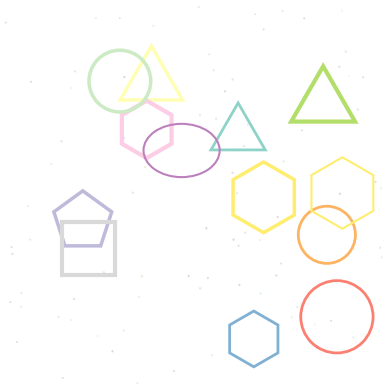[{"shape": "triangle", "thickness": 2, "radius": 0.41, "center": [0.618, 0.651]}, {"shape": "triangle", "thickness": 2.5, "radius": 0.47, "center": [0.393, 0.787]}, {"shape": "pentagon", "thickness": 2.5, "radius": 0.39, "center": [0.215, 0.425]}, {"shape": "circle", "thickness": 2, "radius": 0.47, "center": [0.875, 0.177]}, {"shape": "hexagon", "thickness": 2, "radius": 0.36, "center": [0.659, 0.12]}, {"shape": "circle", "thickness": 2, "radius": 0.37, "center": [0.849, 0.39]}, {"shape": "triangle", "thickness": 3, "radius": 0.48, "center": [0.839, 0.732]}, {"shape": "hexagon", "thickness": 3, "radius": 0.37, "center": [0.381, 0.664]}, {"shape": "square", "thickness": 3, "radius": 0.34, "center": [0.23, 0.354]}, {"shape": "oval", "thickness": 1.5, "radius": 0.49, "center": [0.472, 0.609]}, {"shape": "circle", "thickness": 2.5, "radius": 0.4, "center": [0.311, 0.789]}, {"shape": "hexagon", "thickness": 2.5, "radius": 0.46, "center": [0.685, 0.487]}, {"shape": "hexagon", "thickness": 1.5, "radius": 0.46, "center": [0.889, 0.499]}]